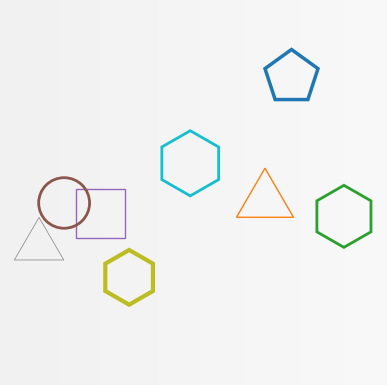[{"shape": "pentagon", "thickness": 2.5, "radius": 0.36, "center": [0.752, 0.8]}, {"shape": "triangle", "thickness": 1, "radius": 0.42, "center": [0.684, 0.478]}, {"shape": "hexagon", "thickness": 2, "radius": 0.4, "center": [0.888, 0.438]}, {"shape": "square", "thickness": 1, "radius": 0.32, "center": [0.26, 0.446]}, {"shape": "circle", "thickness": 2, "radius": 0.33, "center": [0.165, 0.473]}, {"shape": "triangle", "thickness": 0.5, "radius": 0.37, "center": [0.101, 0.362]}, {"shape": "hexagon", "thickness": 3, "radius": 0.36, "center": [0.333, 0.28]}, {"shape": "hexagon", "thickness": 2, "radius": 0.42, "center": [0.491, 0.576]}]